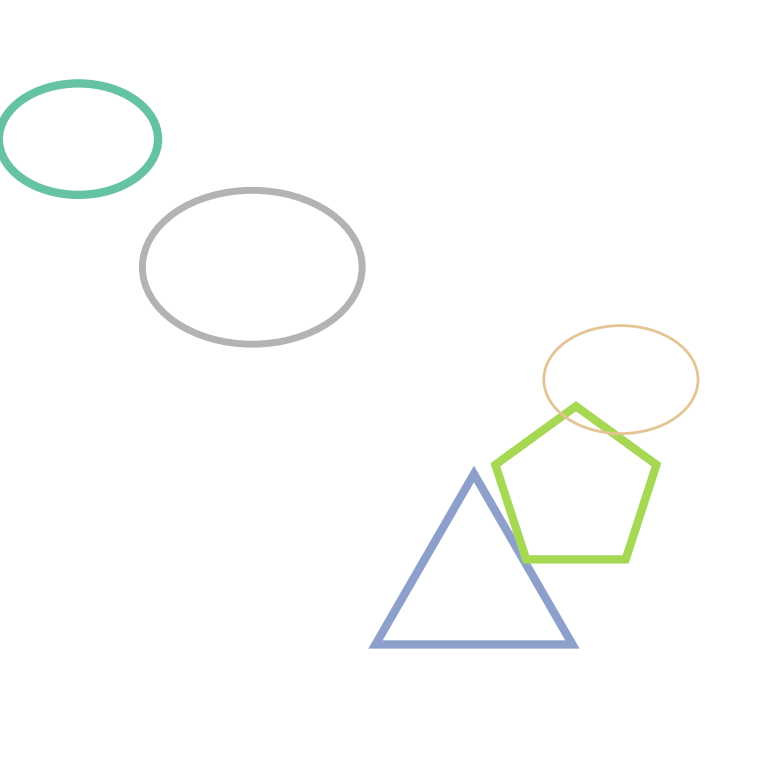[{"shape": "oval", "thickness": 3, "radius": 0.52, "center": [0.102, 0.819]}, {"shape": "triangle", "thickness": 3, "radius": 0.74, "center": [0.616, 0.237]}, {"shape": "pentagon", "thickness": 3, "radius": 0.55, "center": [0.748, 0.362]}, {"shape": "oval", "thickness": 1, "radius": 0.5, "center": [0.806, 0.507]}, {"shape": "oval", "thickness": 2.5, "radius": 0.71, "center": [0.328, 0.653]}]